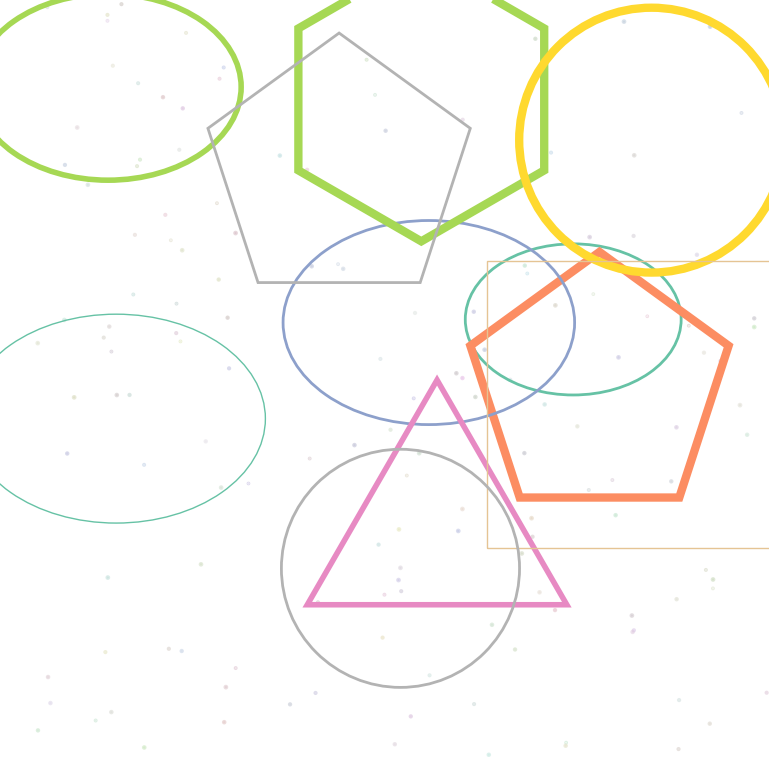[{"shape": "oval", "thickness": 0.5, "radius": 0.97, "center": [0.151, 0.456]}, {"shape": "oval", "thickness": 1, "radius": 0.7, "center": [0.744, 0.585]}, {"shape": "pentagon", "thickness": 3, "radius": 0.88, "center": [0.779, 0.496]}, {"shape": "oval", "thickness": 1, "radius": 0.95, "center": [0.557, 0.581]}, {"shape": "triangle", "thickness": 2, "radius": 0.97, "center": [0.568, 0.312]}, {"shape": "hexagon", "thickness": 3, "radius": 0.92, "center": [0.547, 0.871]}, {"shape": "oval", "thickness": 2, "radius": 0.86, "center": [0.14, 0.887]}, {"shape": "circle", "thickness": 3, "radius": 0.86, "center": [0.846, 0.818]}, {"shape": "square", "thickness": 0.5, "radius": 0.93, "center": [0.818, 0.475]}, {"shape": "pentagon", "thickness": 1, "radius": 0.9, "center": [0.44, 0.778]}, {"shape": "circle", "thickness": 1, "radius": 0.77, "center": [0.52, 0.262]}]